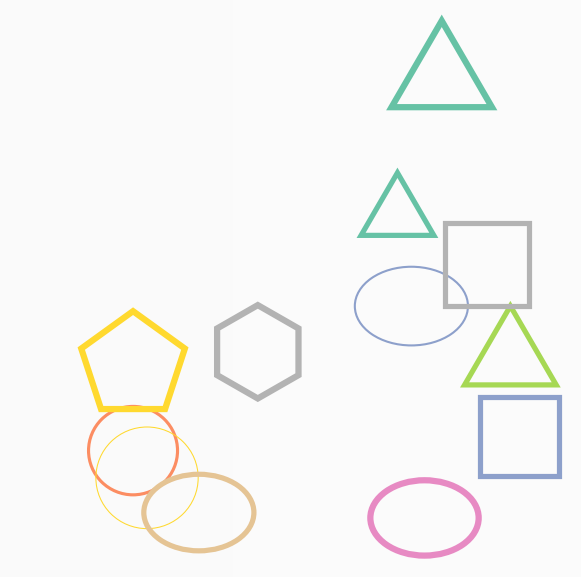[{"shape": "triangle", "thickness": 2.5, "radius": 0.36, "center": [0.684, 0.628]}, {"shape": "triangle", "thickness": 3, "radius": 0.5, "center": [0.76, 0.863]}, {"shape": "circle", "thickness": 1.5, "radius": 0.38, "center": [0.229, 0.219]}, {"shape": "oval", "thickness": 1, "radius": 0.49, "center": [0.708, 0.469]}, {"shape": "square", "thickness": 2.5, "radius": 0.34, "center": [0.894, 0.243]}, {"shape": "oval", "thickness": 3, "radius": 0.47, "center": [0.73, 0.102]}, {"shape": "triangle", "thickness": 2.5, "radius": 0.46, "center": [0.878, 0.378]}, {"shape": "circle", "thickness": 0.5, "radius": 0.44, "center": [0.253, 0.172]}, {"shape": "pentagon", "thickness": 3, "radius": 0.47, "center": [0.229, 0.367]}, {"shape": "oval", "thickness": 2.5, "radius": 0.47, "center": [0.342, 0.112]}, {"shape": "square", "thickness": 2.5, "radius": 0.36, "center": [0.838, 0.541]}, {"shape": "hexagon", "thickness": 3, "radius": 0.4, "center": [0.444, 0.39]}]